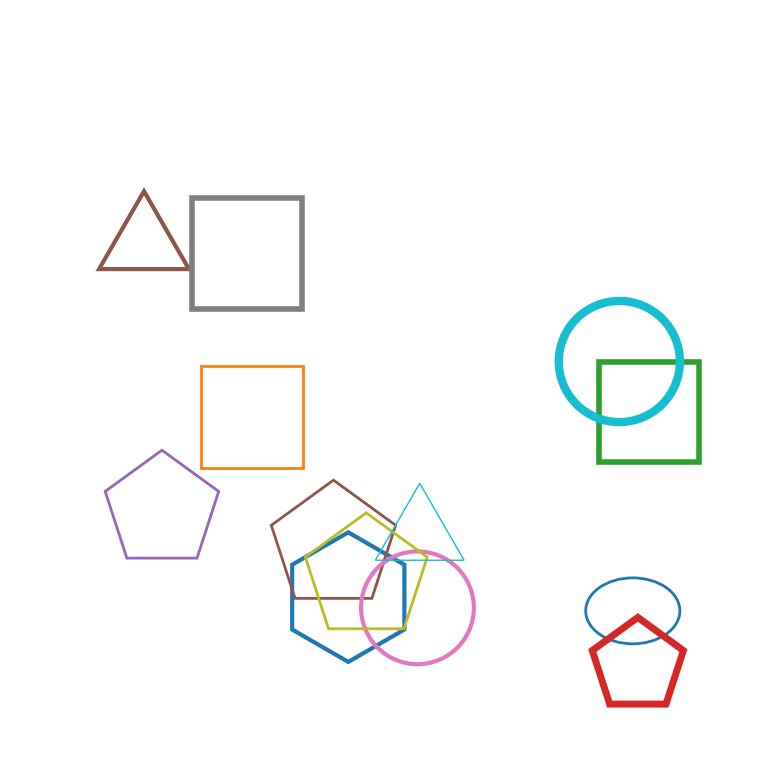[{"shape": "hexagon", "thickness": 1.5, "radius": 0.42, "center": [0.452, 0.225]}, {"shape": "oval", "thickness": 1, "radius": 0.31, "center": [0.822, 0.207]}, {"shape": "square", "thickness": 1, "radius": 0.33, "center": [0.327, 0.459]}, {"shape": "square", "thickness": 2, "radius": 0.33, "center": [0.843, 0.465]}, {"shape": "pentagon", "thickness": 2.5, "radius": 0.31, "center": [0.828, 0.136]}, {"shape": "pentagon", "thickness": 1, "radius": 0.39, "center": [0.21, 0.338]}, {"shape": "pentagon", "thickness": 1, "radius": 0.42, "center": [0.433, 0.292]}, {"shape": "triangle", "thickness": 1.5, "radius": 0.34, "center": [0.187, 0.684]}, {"shape": "circle", "thickness": 1.5, "radius": 0.37, "center": [0.542, 0.211]}, {"shape": "square", "thickness": 2, "radius": 0.36, "center": [0.321, 0.671]}, {"shape": "pentagon", "thickness": 1, "radius": 0.42, "center": [0.476, 0.251]}, {"shape": "triangle", "thickness": 0.5, "radius": 0.33, "center": [0.545, 0.306]}, {"shape": "circle", "thickness": 3, "radius": 0.39, "center": [0.804, 0.531]}]